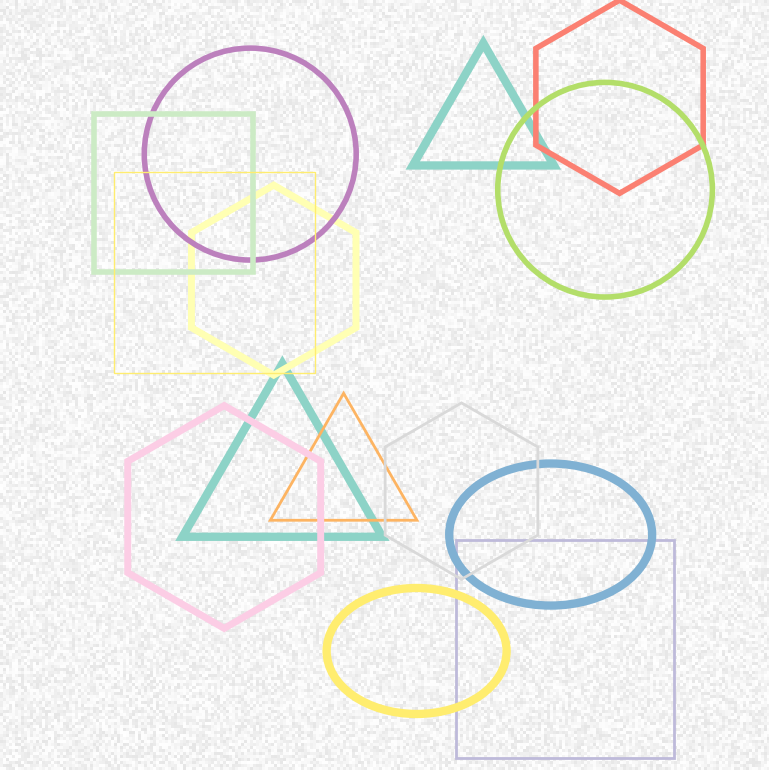[{"shape": "triangle", "thickness": 3, "radius": 0.75, "center": [0.367, 0.378]}, {"shape": "triangle", "thickness": 3, "radius": 0.53, "center": [0.628, 0.838]}, {"shape": "hexagon", "thickness": 2.5, "radius": 0.62, "center": [0.355, 0.636]}, {"shape": "square", "thickness": 1, "radius": 0.71, "center": [0.733, 0.157]}, {"shape": "hexagon", "thickness": 2, "radius": 0.63, "center": [0.805, 0.874]}, {"shape": "oval", "thickness": 3, "radius": 0.66, "center": [0.715, 0.306]}, {"shape": "triangle", "thickness": 1, "radius": 0.55, "center": [0.446, 0.379]}, {"shape": "circle", "thickness": 2, "radius": 0.7, "center": [0.786, 0.754]}, {"shape": "hexagon", "thickness": 2.5, "radius": 0.72, "center": [0.291, 0.329]}, {"shape": "hexagon", "thickness": 1, "radius": 0.57, "center": [0.599, 0.362]}, {"shape": "circle", "thickness": 2, "radius": 0.69, "center": [0.325, 0.8]}, {"shape": "square", "thickness": 2, "radius": 0.51, "center": [0.225, 0.749]}, {"shape": "oval", "thickness": 3, "radius": 0.58, "center": [0.541, 0.155]}, {"shape": "square", "thickness": 0.5, "radius": 0.65, "center": [0.279, 0.646]}]